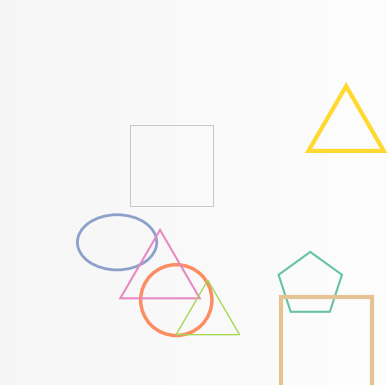[{"shape": "pentagon", "thickness": 1.5, "radius": 0.43, "center": [0.801, 0.26]}, {"shape": "circle", "thickness": 2.5, "radius": 0.46, "center": [0.455, 0.221]}, {"shape": "oval", "thickness": 2, "radius": 0.51, "center": [0.302, 0.371]}, {"shape": "triangle", "thickness": 1.5, "radius": 0.59, "center": [0.413, 0.284]}, {"shape": "triangle", "thickness": 1, "radius": 0.47, "center": [0.536, 0.178]}, {"shape": "triangle", "thickness": 3, "radius": 0.56, "center": [0.893, 0.664]}, {"shape": "square", "thickness": 3, "radius": 0.59, "center": [0.843, 0.11]}, {"shape": "square", "thickness": 0.5, "radius": 0.53, "center": [0.442, 0.57]}]